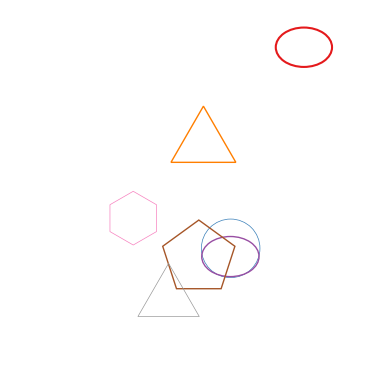[{"shape": "oval", "thickness": 1.5, "radius": 0.37, "center": [0.789, 0.877]}, {"shape": "circle", "thickness": 0.5, "radius": 0.38, "center": [0.599, 0.355]}, {"shape": "oval", "thickness": 1, "radius": 0.37, "center": [0.598, 0.334]}, {"shape": "triangle", "thickness": 1, "radius": 0.49, "center": [0.528, 0.627]}, {"shape": "pentagon", "thickness": 1, "radius": 0.49, "center": [0.516, 0.33]}, {"shape": "hexagon", "thickness": 0.5, "radius": 0.35, "center": [0.346, 0.433]}, {"shape": "triangle", "thickness": 0.5, "radius": 0.46, "center": [0.438, 0.224]}]